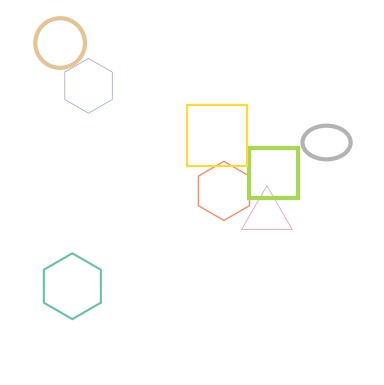[{"shape": "hexagon", "thickness": 1.5, "radius": 0.43, "center": [0.188, 0.257]}, {"shape": "hexagon", "thickness": 1, "radius": 0.38, "center": [0.582, 0.504]}, {"shape": "hexagon", "thickness": 0.5, "radius": 0.36, "center": [0.23, 0.777]}, {"shape": "triangle", "thickness": 0.5, "radius": 0.38, "center": [0.693, 0.442]}, {"shape": "square", "thickness": 3, "radius": 0.32, "center": [0.711, 0.551]}, {"shape": "square", "thickness": 1.5, "radius": 0.39, "center": [0.564, 0.648]}, {"shape": "circle", "thickness": 3, "radius": 0.32, "center": [0.156, 0.888]}, {"shape": "oval", "thickness": 3, "radius": 0.31, "center": [0.848, 0.63]}]